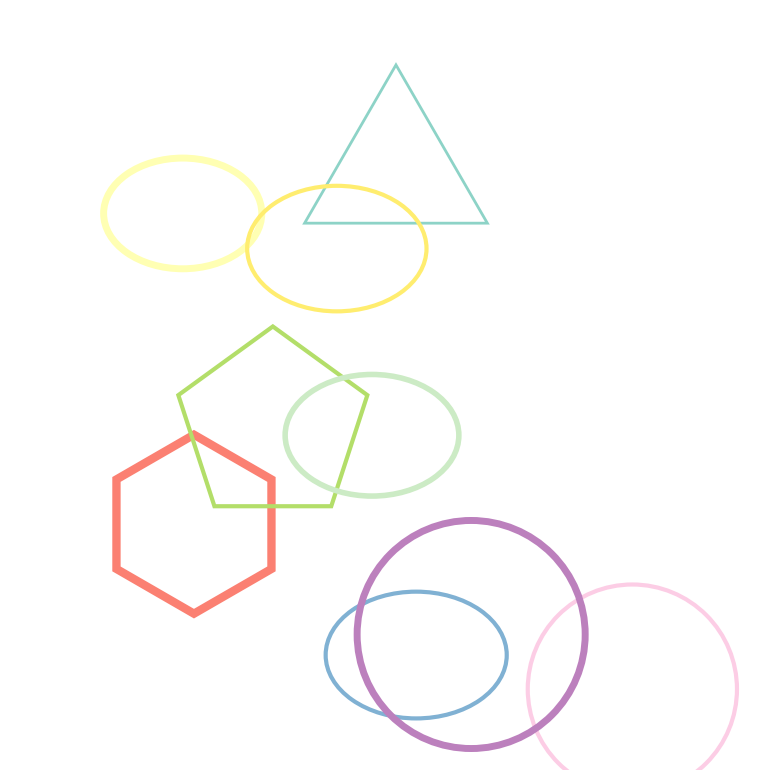[{"shape": "triangle", "thickness": 1, "radius": 0.69, "center": [0.514, 0.779]}, {"shape": "oval", "thickness": 2.5, "radius": 0.51, "center": [0.237, 0.723]}, {"shape": "hexagon", "thickness": 3, "radius": 0.58, "center": [0.252, 0.319]}, {"shape": "oval", "thickness": 1.5, "radius": 0.59, "center": [0.541, 0.149]}, {"shape": "pentagon", "thickness": 1.5, "radius": 0.65, "center": [0.354, 0.447]}, {"shape": "circle", "thickness": 1.5, "radius": 0.68, "center": [0.821, 0.105]}, {"shape": "circle", "thickness": 2.5, "radius": 0.74, "center": [0.612, 0.176]}, {"shape": "oval", "thickness": 2, "radius": 0.56, "center": [0.483, 0.435]}, {"shape": "oval", "thickness": 1.5, "radius": 0.58, "center": [0.437, 0.677]}]